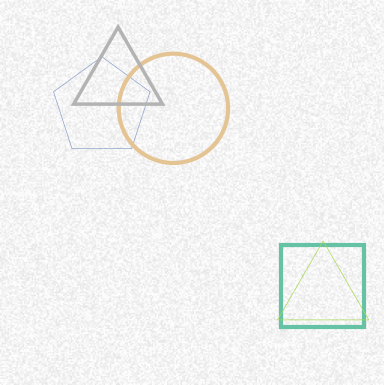[{"shape": "square", "thickness": 3, "radius": 0.53, "center": [0.838, 0.257]}, {"shape": "pentagon", "thickness": 0.5, "radius": 0.66, "center": [0.264, 0.721]}, {"shape": "triangle", "thickness": 0.5, "radius": 0.68, "center": [0.839, 0.237]}, {"shape": "circle", "thickness": 3, "radius": 0.71, "center": [0.45, 0.719]}, {"shape": "triangle", "thickness": 2.5, "radius": 0.67, "center": [0.307, 0.796]}]